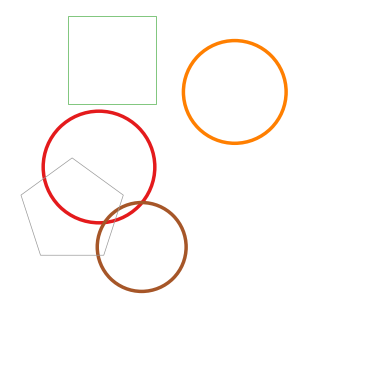[{"shape": "circle", "thickness": 2.5, "radius": 0.72, "center": [0.257, 0.566]}, {"shape": "square", "thickness": 0.5, "radius": 0.57, "center": [0.291, 0.844]}, {"shape": "circle", "thickness": 2.5, "radius": 0.67, "center": [0.61, 0.761]}, {"shape": "circle", "thickness": 2.5, "radius": 0.58, "center": [0.368, 0.358]}, {"shape": "pentagon", "thickness": 0.5, "radius": 0.7, "center": [0.187, 0.45]}]